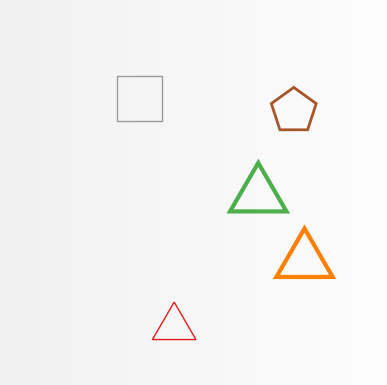[{"shape": "triangle", "thickness": 1, "radius": 0.32, "center": [0.449, 0.15]}, {"shape": "triangle", "thickness": 3, "radius": 0.42, "center": [0.666, 0.493]}, {"shape": "triangle", "thickness": 3, "radius": 0.42, "center": [0.786, 0.323]}, {"shape": "pentagon", "thickness": 2, "radius": 0.3, "center": [0.758, 0.712]}, {"shape": "square", "thickness": 1, "radius": 0.29, "center": [0.36, 0.743]}]